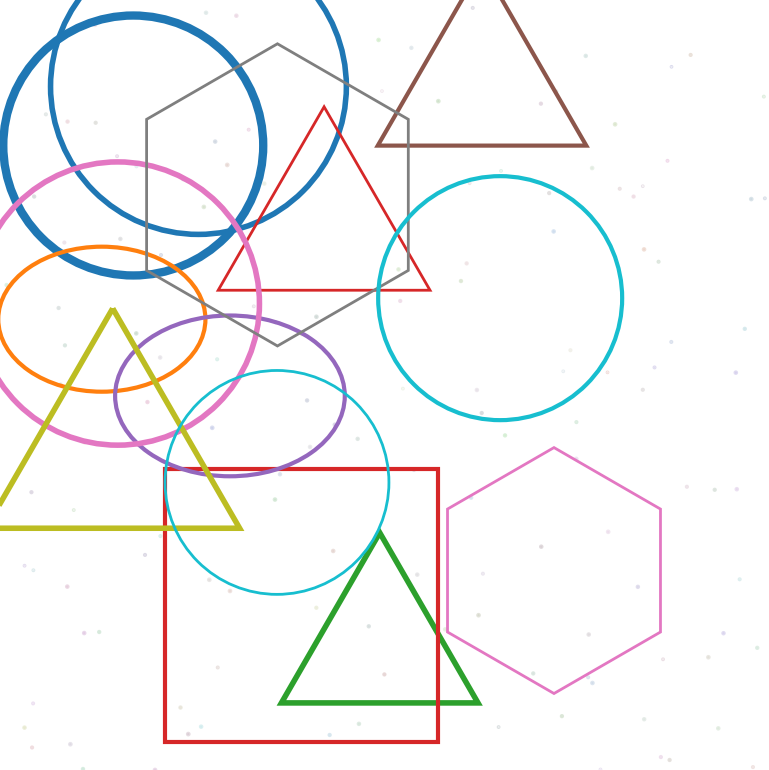[{"shape": "circle", "thickness": 3, "radius": 0.84, "center": [0.173, 0.811]}, {"shape": "circle", "thickness": 2, "radius": 0.96, "center": [0.258, 0.888]}, {"shape": "oval", "thickness": 1.5, "radius": 0.67, "center": [0.132, 0.585]}, {"shape": "triangle", "thickness": 2, "radius": 0.74, "center": [0.493, 0.161]}, {"shape": "triangle", "thickness": 1, "radius": 0.79, "center": [0.421, 0.702]}, {"shape": "square", "thickness": 1.5, "radius": 0.89, "center": [0.392, 0.213]}, {"shape": "oval", "thickness": 1.5, "radius": 0.75, "center": [0.299, 0.486]}, {"shape": "triangle", "thickness": 1.5, "radius": 0.78, "center": [0.626, 0.889]}, {"shape": "hexagon", "thickness": 1, "radius": 0.8, "center": [0.719, 0.259]}, {"shape": "circle", "thickness": 2, "radius": 0.92, "center": [0.153, 0.606]}, {"shape": "hexagon", "thickness": 1, "radius": 0.98, "center": [0.36, 0.747]}, {"shape": "triangle", "thickness": 2, "radius": 0.95, "center": [0.146, 0.409]}, {"shape": "circle", "thickness": 1, "radius": 0.73, "center": [0.36, 0.373]}, {"shape": "circle", "thickness": 1.5, "radius": 0.79, "center": [0.65, 0.613]}]